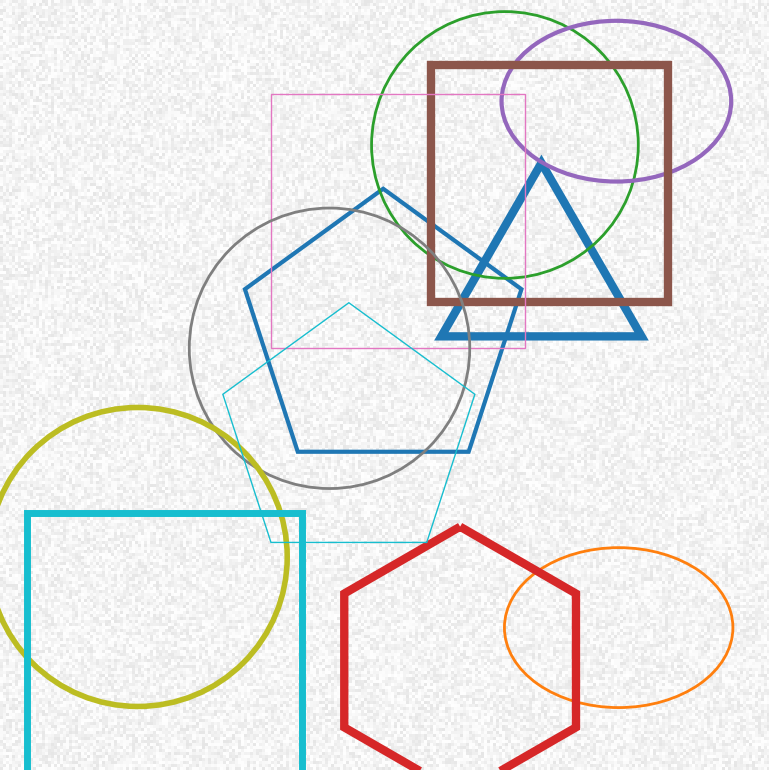[{"shape": "triangle", "thickness": 3, "radius": 0.75, "center": [0.703, 0.638]}, {"shape": "pentagon", "thickness": 1.5, "radius": 0.94, "center": [0.498, 0.566]}, {"shape": "oval", "thickness": 1, "radius": 0.74, "center": [0.803, 0.185]}, {"shape": "circle", "thickness": 1, "radius": 0.87, "center": [0.656, 0.812]}, {"shape": "hexagon", "thickness": 3, "radius": 0.87, "center": [0.598, 0.142]}, {"shape": "oval", "thickness": 1.5, "radius": 0.75, "center": [0.8, 0.869]}, {"shape": "square", "thickness": 3, "radius": 0.77, "center": [0.714, 0.761]}, {"shape": "square", "thickness": 0.5, "radius": 0.82, "center": [0.517, 0.713]}, {"shape": "circle", "thickness": 1, "radius": 0.91, "center": [0.428, 0.548]}, {"shape": "circle", "thickness": 2, "radius": 0.97, "center": [0.179, 0.277]}, {"shape": "square", "thickness": 2.5, "radius": 0.89, "center": [0.214, 0.154]}, {"shape": "pentagon", "thickness": 0.5, "radius": 0.86, "center": [0.453, 0.435]}]